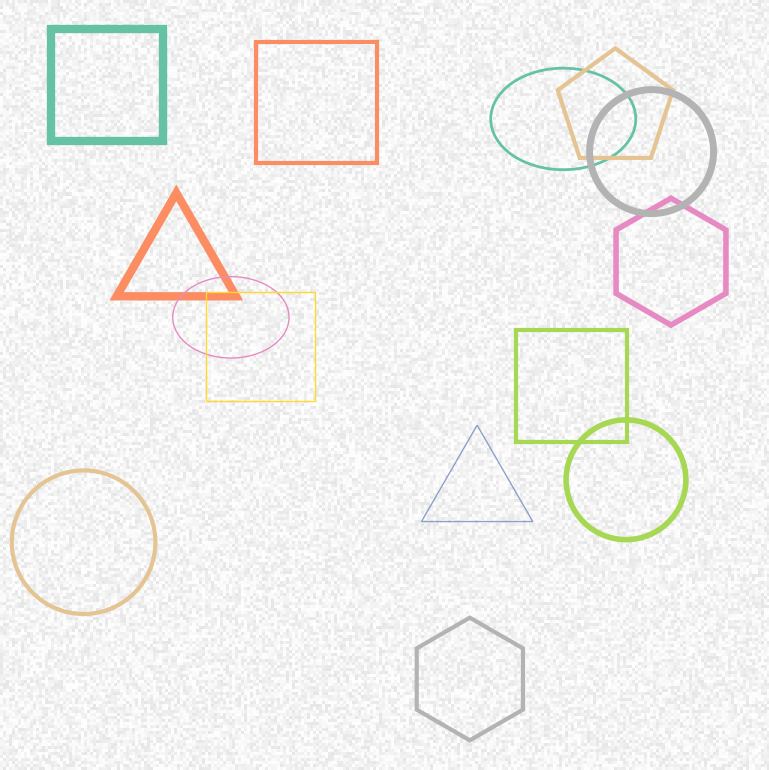[{"shape": "oval", "thickness": 1, "radius": 0.47, "center": [0.731, 0.846]}, {"shape": "square", "thickness": 3, "radius": 0.36, "center": [0.139, 0.89]}, {"shape": "triangle", "thickness": 3, "radius": 0.45, "center": [0.229, 0.66]}, {"shape": "square", "thickness": 1.5, "radius": 0.39, "center": [0.411, 0.867]}, {"shape": "triangle", "thickness": 0.5, "radius": 0.42, "center": [0.62, 0.364]}, {"shape": "hexagon", "thickness": 2, "radius": 0.41, "center": [0.871, 0.66]}, {"shape": "oval", "thickness": 0.5, "radius": 0.38, "center": [0.3, 0.588]}, {"shape": "square", "thickness": 1.5, "radius": 0.36, "center": [0.742, 0.499]}, {"shape": "circle", "thickness": 2, "radius": 0.39, "center": [0.813, 0.377]}, {"shape": "square", "thickness": 0.5, "radius": 0.35, "center": [0.338, 0.55]}, {"shape": "pentagon", "thickness": 1.5, "radius": 0.39, "center": [0.799, 0.859]}, {"shape": "circle", "thickness": 1.5, "radius": 0.47, "center": [0.109, 0.296]}, {"shape": "hexagon", "thickness": 1.5, "radius": 0.4, "center": [0.61, 0.118]}, {"shape": "circle", "thickness": 2.5, "radius": 0.4, "center": [0.846, 0.803]}]